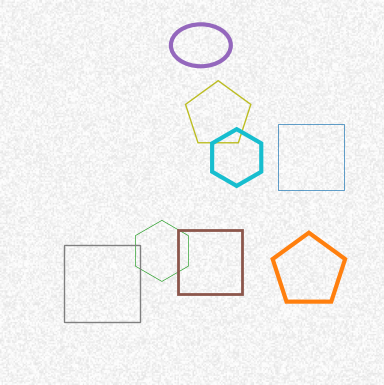[{"shape": "square", "thickness": 0.5, "radius": 0.43, "center": [0.807, 0.593]}, {"shape": "pentagon", "thickness": 3, "radius": 0.49, "center": [0.802, 0.297]}, {"shape": "hexagon", "thickness": 0.5, "radius": 0.4, "center": [0.421, 0.348]}, {"shape": "oval", "thickness": 3, "radius": 0.39, "center": [0.522, 0.882]}, {"shape": "square", "thickness": 2, "radius": 0.42, "center": [0.545, 0.319]}, {"shape": "square", "thickness": 1, "radius": 0.49, "center": [0.266, 0.264]}, {"shape": "pentagon", "thickness": 1, "radius": 0.45, "center": [0.567, 0.701]}, {"shape": "hexagon", "thickness": 3, "radius": 0.37, "center": [0.615, 0.591]}]